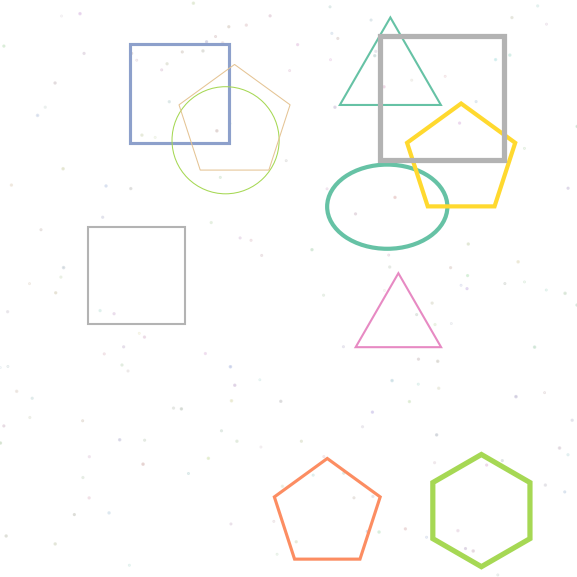[{"shape": "triangle", "thickness": 1, "radius": 0.51, "center": [0.676, 0.868]}, {"shape": "oval", "thickness": 2, "radius": 0.52, "center": [0.671, 0.641]}, {"shape": "pentagon", "thickness": 1.5, "radius": 0.48, "center": [0.567, 0.109]}, {"shape": "square", "thickness": 1.5, "radius": 0.43, "center": [0.311, 0.837]}, {"shape": "triangle", "thickness": 1, "radius": 0.43, "center": [0.69, 0.441]}, {"shape": "hexagon", "thickness": 2.5, "radius": 0.49, "center": [0.834, 0.115]}, {"shape": "circle", "thickness": 0.5, "radius": 0.46, "center": [0.391, 0.756]}, {"shape": "pentagon", "thickness": 2, "radius": 0.49, "center": [0.799, 0.721]}, {"shape": "pentagon", "thickness": 0.5, "radius": 0.51, "center": [0.406, 0.786]}, {"shape": "square", "thickness": 2.5, "radius": 0.54, "center": [0.765, 0.829]}, {"shape": "square", "thickness": 1, "radius": 0.42, "center": [0.236, 0.522]}]